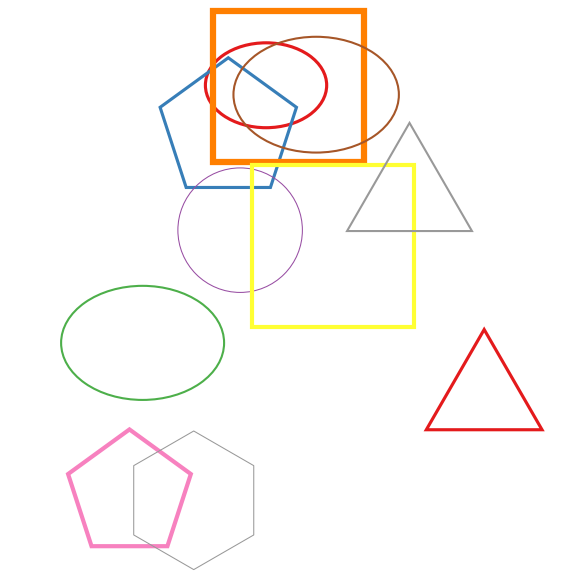[{"shape": "oval", "thickness": 1.5, "radius": 0.53, "center": [0.461, 0.851]}, {"shape": "triangle", "thickness": 1.5, "radius": 0.58, "center": [0.838, 0.313]}, {"shape": "pentagon", "thickness": 1.5, "radius": 0.62, "center": [0.395, 0.775]}, {"shape": "oval", "thickness": 1, "radius": 0.71, "center": [0.247, 0.405]}, {"shape": "circle", "thickness": 0.5, "radius": 0.54, "center": [0.416, 0.601]}, {"shape": "square", "thickness": 3, "radius": 0.65, "center": [0.499, 0.849]}, {"shape": "square", "thickness": 2, "radius": 0.7, "center": [0.577, 0.574]}, {"shape": "oval", "thickness": 1, "radius": 0.72, "center": [0.547, 0.835]}, {"shape": "pentagon", "thickness": 2, "radius": 0.56, "center": [0.224, 0.144]}, {"shape": "triangle", "thickness": 1, "radius": 0.62, "center": [0.709, 0.661]}, {"shape": "hexagon", "thickness": 0.5, "radius": 0.6, "center": [0.335, 0.133]}]